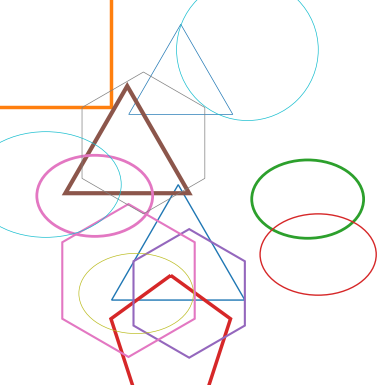[{"shape": "triangle", "thickness": 1, "radius": 1.0, "center": [0.463, 0.321]}, {"shape": "triangle", "thickness": 0.5, "radius": 0.78, "center": [0.47, 0.781]}, {"shape": "square", "thickness": 2.5, "radius": 0.74, "center": [0.142, 0.869]}, {"shape": "oval", "thickness": 2, "radius": 0.73, "center": [0.799, 0.483]}, {"shape": "oval", "thickness": 1, "radius": 0.75, "center": [0.826, 0.339]}, {"shape": "pentagon", "thickness": 2.5, "radius": 0.82, "center": [0.443, 0.121]}, {"shape": "hexagon", "thickness": 1.5, "radius": 0.83, "center": [0.491, 0.238]}, {"shape": "triangle", "thickness": 3, "radius": 0.93, "center": [0.33, 0.591]}, {"shape": "oval", "thickness": 2, "radius": 0.75, "center": [0.246, 0.491]}, {"shape": "hexagon", "thickness": 1.5, "radius": 0.99, "center": [0.334, 0.271]}, {"shape": "hexagon", "thickness": 0.5, "radius": 0.92, "center": [0.373, 0.629]}, {"shape": "oval", "thickness": 0.5, "radius": 0.74, "center": [0.354, 0.238]}, {"shape": "circle", "thickness": 0.5, "radius": 0.92, "center": [0.643, 0.871]}, {"shape": "oval", "thickness": 0.5, "radius": 0.98, "center": [0.119, 0.521]}]